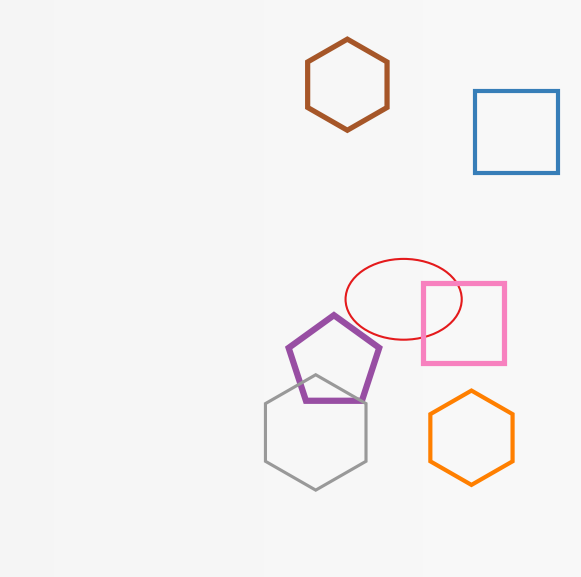[{"shape": "oval", "thickness": 1, "radius": 0.5, "center": [0.694, 0.481]}, {"shape": "square", "thickness": 2, "radius": 0.36, "center": [0.888, 0.77]}, {"shape": "pentagon", "thickness": 3, "radius": 0.41, "center": [0.575, 0.371]}, {"shape": "hexagon", "thickness": 2, "radius": 0.41, "center": [0.811, 0.241]}, {"shape": "hexagon", "thickness": 2.5, "radius": 0.39, "center": [0.598, 0.852]}, {"shape": "square", "thickness": 2.5, "radius": 0.35, "center": [0.797, 0.44]}, {"shape": "hexagon", "thickness": 1.5, "radius": 0.5, "center": [0.543, 0.25]}]